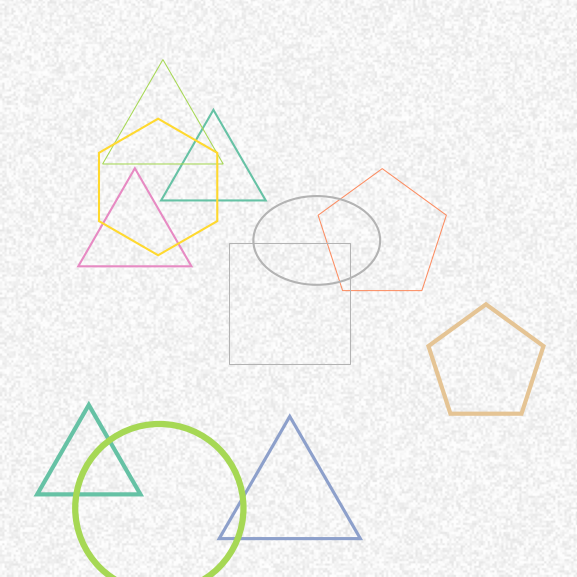[{"shape": "triangle", "thickness": 1, "radius": 0.52, "center": [0.37, 0.704]}, {"shape": "triangle", "thickness": 2, "radius": 0.52, "center": [0.154, 0.195]}, {"shape": "pentagon", "thickness": 0.5, "radius": 0.58, "center": [0.662, 0.59]}, {"shape": "triangle", "thickness": 1.5, "radius": 0.71, "center": [0.502, 0.137]}, {"shape": "triangle", "thickness": 1, "radius": 0.57, "center": [0.234, 0.595]}, {"shape": "circle", "thickness": 3, "radius": 0.73, "center": [0.276, 0.119]}, {"shape": "triangle", "thickness": 0.5, "radius": 0.6, "center": [0.282, 0.775]}, {"shape": "hexagon", "thickness": 1, "radius": 0.59, "center": [0.274, 0.675]}, {"shape": "pentagon", "thickness": 2, "radius": 0.52, "center": [0.841, 0.367]}, {"shape": "square", "thickness": 0.5, "radius": 0.52, "center": [0.501, 0.473]}, {"shape": "oval", "thickness": 1, "radius": 0.55, "center": [0.549, 0.583]}]